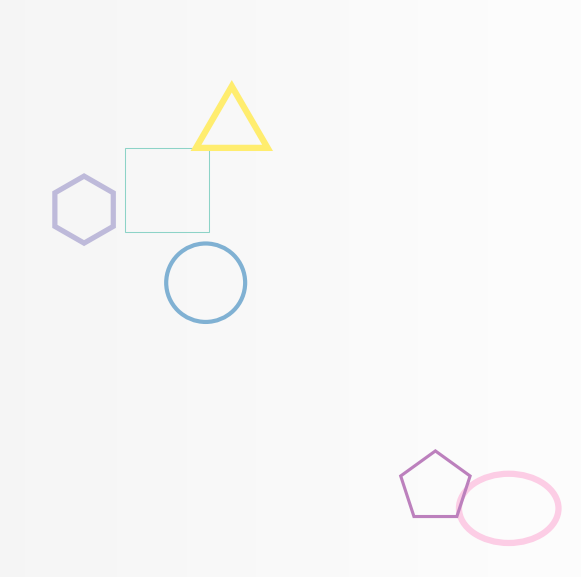[{"shape": "square", "thickness": 0.5, "radius": 0.36, "center": [0.287, 0.671]}, {"shape": "hexagon", "thickness": 2.5, "radius": 0.29, "center": [0.145, 0.636]}, {"shape": "circle", "thickness": 2, "radius": 0.34, "center": [0.354, 0.51]}, {"shape": "oval", "thickness": 3, "radius": 0.43, "center": [0.875, 0.119]}, {"shape": "pentagon", "thickness": 1.5, "radius": 0.31, "center": [0.749, 0.156]}, {"shape": "triangle", "thickness": 3, "radius": 0.36, "center": [0.399, 0.779]}]